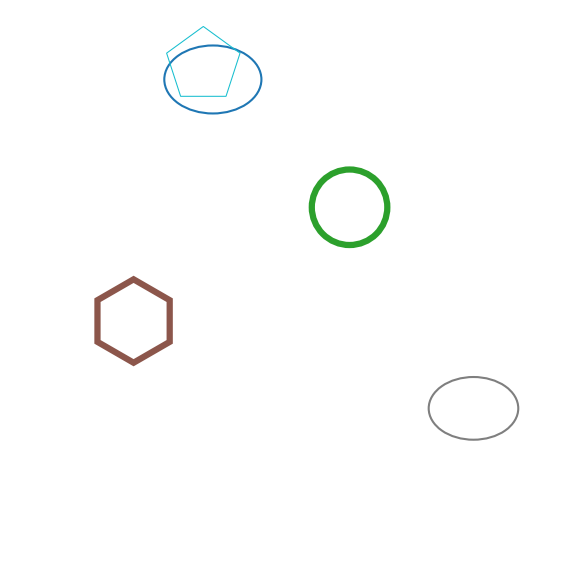[{"shape": "oval", "thickness": 1, "radius": 0.42, "center": [0.369, 0.862]}, {"shape": "circle", "thickness": 3, "radius": 0.33, "center": [0.605, 0.64]}, {"shape": "hexagon", "thickness": 3, "radius": 0.36, "center": [0.231, 0.443]}, {"shape": "oval", "thickness": 1, "radius": 0.39, "center": [0.82, 0.292]}, {"shape": "pentagon", "thickness": 0.5, "radius": 0.33, "center": [0.352, 0.886]}]